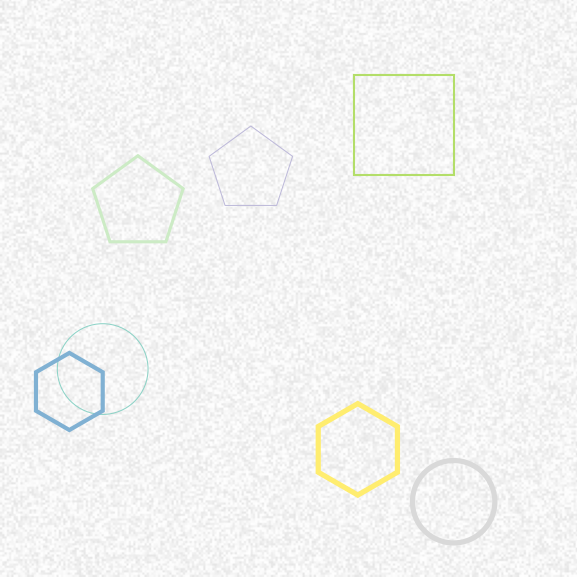[{"shape": "circle", "thickness": 0.5, "radius": 0.39, "center": [0.178, 0.36]}, {"shape": "pentagon", "thickness": 0.5, "radius": 0.38, "center": [0.434, 0.705]}, {"shape": "hexagon", "thickness": 2, "radius": 0.33, "center": [0.12, 0.321]}, {"shape": "square", "thickness": 1, "radius": 0.44, "center": [0.7, 0.783]}, {"shape": "circle", "thickness": 2.5, "radius": 0.36, "center": [0.786, 0.13]}, {"shape": "pentagon", "thickness": 1.5, "radius": 0.41, "center": [0.239, 0.647]}, {"shape": "hexagon", "thickness": 2.5, "radius": 0.4, "center": [0.62, 0.221]}]